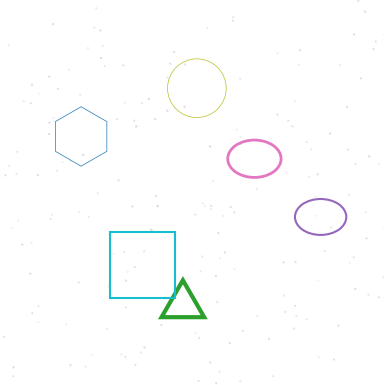[{"shape": "hexagon", "thickness": 0.5, "radius": 0.39, "center": [0.211, 0.646]}, {"shape": "triangle", "thickness": 3, "radius": 0.32, "center": [0.475, 0.208]}, {"shape": "oval", "thickness": 1.5, "radius": 0.33, "center": [0.833, 0.436]}, {"shape": "oval", "thickness": 2, "radius": 0.35, "center": [0.661, 0.588]}, {"shape": "circle", "thickness": 0.5, "radius": 0.38, "center": [0.511, 0.771]}, {"shape": "square", "thickness": 1.5, "radius": 0.42, "center": [0.37, 0.311]}]